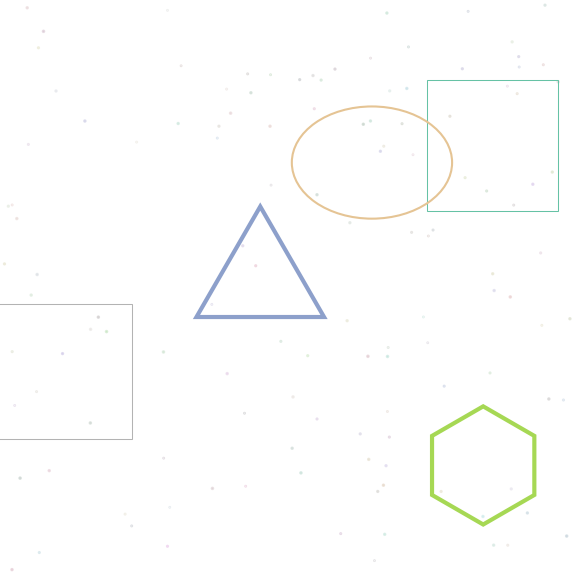[{"shape": "square", "thickness": 0.5, "radius": 0.56, "center": [0.853, 0.747]}, {"shape": "triangle", "thickness": 2, "radius": 0.64, "center": [0.451, 0.514]}, {"shape": "hexagon", "thickness": 2, "radius": 0.51, "center": [0.837, 0.193]}, {"shape": "oval", "thickness": 1, "radius": 0.69, "center": [0.644, 0.718]}, {"shape": "square", "thickness": 0.5, "radius": 0.58, "center": [0.113, 0.356]}]